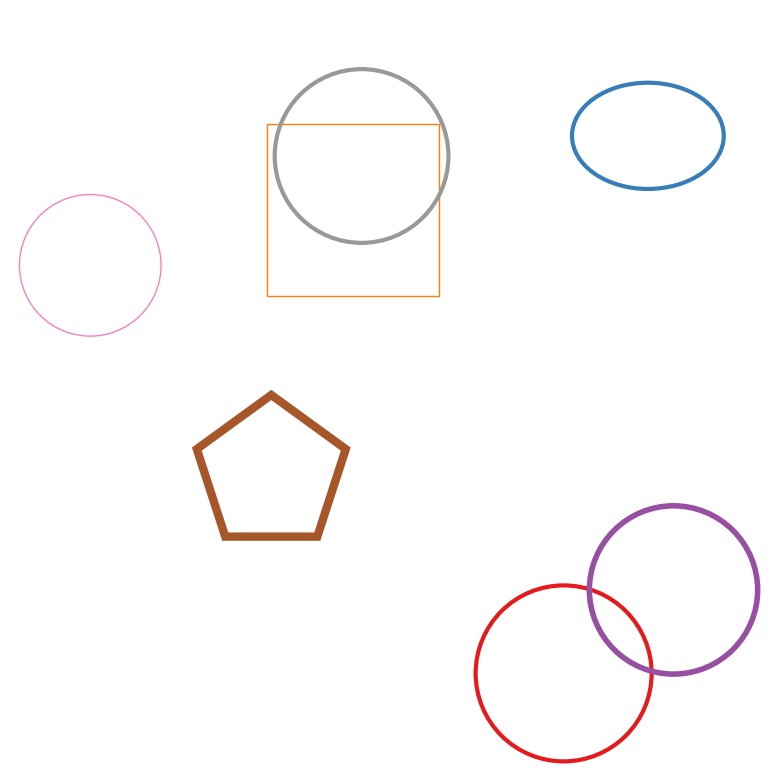[{"shape": "circle", "thickness": 1.5, "radius": 0.57, "center": [0.732, 0.125]}, {"shape": "oval", "thickness": 1.5, "radius": 0.49, "center": [0.841, 0.824]}, {"shape": "circle", "thickness": 2, "radius": 0.55, "center": [0.875, 0.234]}, {"shape": "square", "thickness": 0.5, "radius": 0.56, "center": [0.458, 0.727]}, {"shape": "pentagon", "thickness": 3, "radius": 0.51, "center": [0.352, 0.385]}, {"shape": "circle", "thickness": 0.5, "radius": 0.46, "center": [0.117, 0.655]}, {"shape": "circle", "thickness": 1.5, "radius": 0.56, "center": [0.47, 0.797]}]